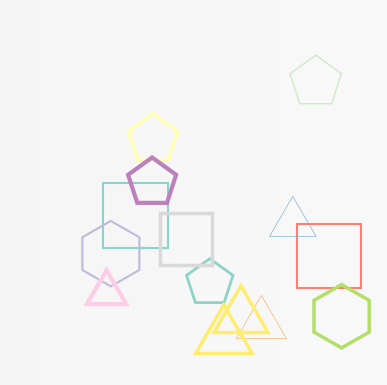[{"shape": "pentagon", "thickness": 2, "radius": 0.32, "center": [0.541, 0.265]}, {"shape": "square", "thickness": 1.5, "radius": 0.42, "center": [0.35, 0.44]}, {"shape": "pentagon", "thickness": 2.5, "radius": 0.33, "center": [0.395, 0.638]}, {"shape": "hexagon", "thickness": 1.5, "radius": 0.42, "center": [0.286, 0.341]}, {"shape": "square", "thickness": 1.5, "radius": 0.41, "center": [0.85, 0.336]}, {"shape": "triangle", "thickness": 0.5, "radius": 0.35, "center": [0.756, 0.421]}, {"shape": "triangle", "thickness": 0.5, "radius": 0.37, "center": [0.674, 0.158]}, {"shape": "hexagon", "thickness": 2.5, "radius": 0.41, "center": [0.882, 0.179]}, {"shape": "triangle", "thickness": 3, "radius": 0.29, "center": [0.275, 0.239]}, {"shape": "square", "thickness": 2.5, "radius": 0.34, "center": [0.48, 0.38]}, {"shape": "pentagon", "thickness": 3, "radius": 0.33, "center": [0.393, 0.526]}, {"shape": "pentagon", "thickness": 1, "radius": 0.35, "center": [0.815, 0.787]}, {"shape": "triangle", "thickness": 2.5, "radius": 0.4, "center": [0.622, 0.177]}, {"shape": "triangle", "thickness": 2.5, "radius": 0.42, "center": [0.578, 0.124]}]